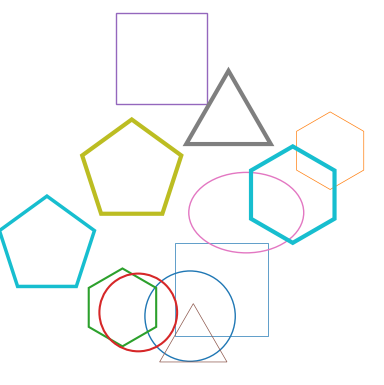[{"shape": "square", "thickness": 0.5, "radius": 0.6, "center": [0.575, 0.247]}, {"shape": "circle", "thickness": 1, "radius": 0.59, "center": [0.494, 0.179]}, {"shape": "hexagon", "thickness": 0.5, "radius": 0.5, "center": [0.858, 0.609]}, {"shape": "hexagon", "thickness": 1.5, "radius": 0.51, "center": [0.318, 0.202]}, {"shape": "circle", "thickness": 1.5, "radius": 0.5, "center": [0.359, 0.188]}, {"shape": "square", "thickness": 1, "radius": 0.59, "center": [0.42, 0.847]}, {"shape": "triangle", "thickness": 0.5, "radius": 0.51, "center": [0.502, 0.11]}, {"shape": "oval", "thickness": 1, "radius": 0.75, "center": [0.64, 0.448]}, {"shape": "triangle", "thickness": 3, "radius": 0.63, "center": [0.593, 0.689]}, {"shape": "pentagon", "thickness": 3, "radius": 0.68, "center": [0.342, 0.554]}, {"shape": "pentagon", "thickness": 2.5, "radius": 0.65, "center": [0.122, 0.361]}, {"shape": "hexagon", "thickness": 3, "radius": 0.63, "center": [0.76, 0.494]}]